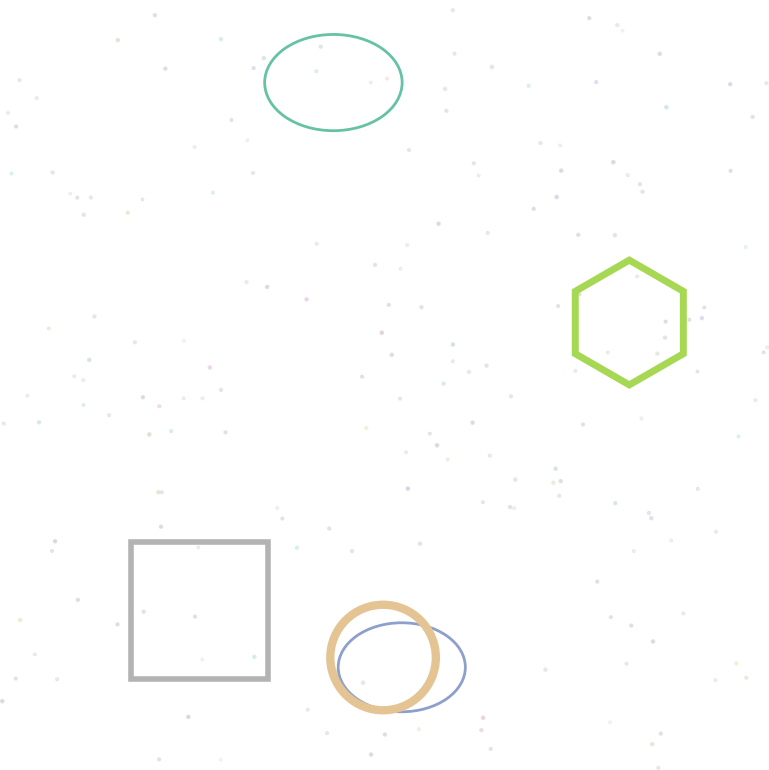[{"shape": "oval", "thickness": 1, "radius": 0.45, "center": [0.433, 0.893]}, {"shape": "oval", "thickness": 1, "radius": 0.41, "center": [0.522, 0.133]}, {"shape": "hexagon", "thickness": 2.5, "radius": 0.41, "center": [0.817, 0.581]}, {"shape": "circle", "thickness": 3, "radius": 0.34, "center": [0.497, 0.146]}, {"shape": "square", "thickness": 2, "radius": 0.44, "center": [0.26, 0.207]}]